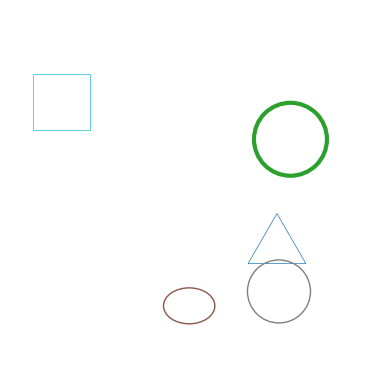[{"shape": "triangle", "thickness": 0.5, "radius": 0.43, "center": [0.719, 0.359]}, {"shape": "circle", "thickness": 3, "radius": 0.47, "center": [0.754, 0.638]}, {"shape": "oval", "thickness": 1, "radius": 0.33, "center": [0.491, 0.206]}, {"shape": "circle", "thickness": 1, "radius": 0.41, "center": [0.725, 0.243]}, {"shape": "square", "thickness": 0.5, "radius": 0.37, "center": [0.16, 0.734]}]